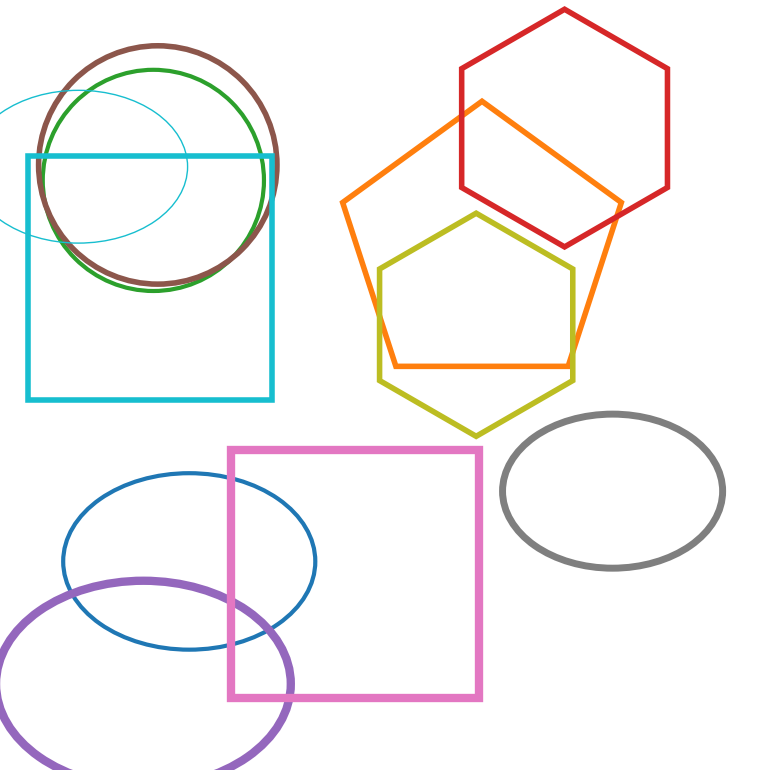[{"shape": "oval", "thickness": 1.5, "radius": 0.82, "center": [0.246, 0.271]}, {"shape": "pentagon", "thickness": 2, "radius": 0.95, "center": [0.626, 0.678]}, {"shape": "circle", "thickness": 1.5, "radius": 0.72, "center": [0.199, 0.766]}, {"shape": "hexagon", "thickness": 2, "radius": 0.77, "center": [0.733, 0.834]}, {"shape": "oval", "thickness": 3, "radius": 0.96, "center": [0.186, 0.112]}, {"shape": "circle", "thickness": 2, "radius": 0.77, "center": [0.205, 0.786]}, {"shape": "square", "thickness": 3, "radius": 0.81, "center": [0.461, 0.254]}, {"shape": "oval", "thickness": 2.5, "radius": 0.71, "center": [0.796, 0.362]}, {"shape": "hexagon", "thickness": 2, "radius": 0.72, "center": [0.618, 0.578]}, {"shape": "square", "thickness": 2, "radius": 0.79, "center": [0.195, 0.639]}, {"shape": "oval", "thickness": 0.5, "radius": 0.71, "center": [0.102, 0.783]}]